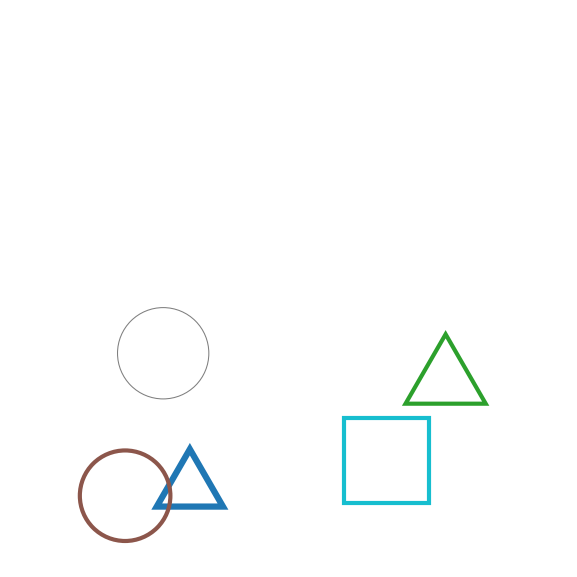[{"shape": "triangle", "thickness": 3, "radius": 0.33, "center": [0.329, 0.155]}, {"shape": "triangle", "thickness": 2, "radius": 0.4, "center": [0.772, 0.34]}, {"shape": "circle", "thickness": 2, "radius": 0.39, "center": [0.217, 0.141]}, {"shape": "circle", "thickness": 0.5, "radius": 0.4, "center": [0.283, 0.387]}, {"shape": "square", "thickness": 2, "radius": 0.37, "center": [0.67, 0.202]}]